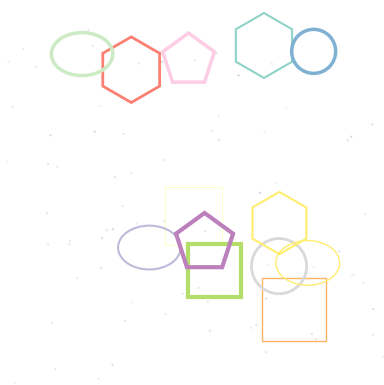[{"shape": "hexagon", "thickness": 1.5, "radius": 0.42, "center": [0.686, 0.882]}, {"shape": "square", "thickness": 0.5, "radius": 0.37, "center": [0.502, 0.439]}, {"shape": "oval", "thickness": 1.5, "radius": 0.41, "center": [0.388, 0.357]}, {"shape": "hexagon", "thickness": 2, "radius": 0.43, "center": [0.341, 0.819]}, {"shape": "circle", "thickness": 2.5, "radius": 0.29, "center": [0.815, 0.867]}, {"shape": "square", "thickness": 1, "radius": 0.41, "center": [0.764, 0.196]}, {"shape": "square", "thickness": 3, "radius": 0.34, "center": [0.557, 0.298]}, {"shape": "pentagon", "thickness": 2.5, "radius": 0.35, "center": [0.49, 0.844]}, {"shape": "circle", "thickness": 2, "radius": 0.36, "center": [0.725, 0.309]}, {"shape": "pentagon", "thickness": 3, "radius": 0.39, "center": [0.531, 0.369]}, {"shape": "oval", "thickness": 2.5, "radius": 0.4, "center": [0.213, 0.859]}, {"shape": "oval", "thickness": 1, "radius": 0.41, "center": [0.799, 0.317]}, {"shape": "hexagon", "thickness": 1.5, "radius": 0.4, "center": [0.726, 0.421]}]